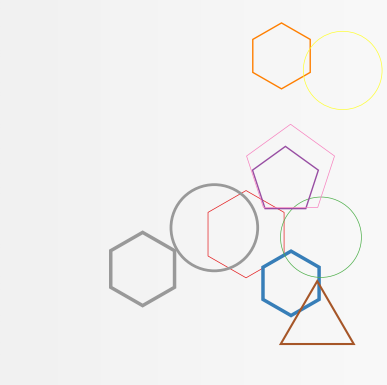[{"shape": "hexagon", "thickness": 0.5, "radius": 0.57, "center": [0.635, 0.392]}, {"shape": "hexagon", "thickness": 2.5, "radius": 0.42, "center": [0.751, 0.264]}, {"shape": "circle", "thickness": 0.5, "radius": 0.52, "center": [0.828, 0.384]}, {"shape": "pentagon", "thickness": 1, "radius": 0.45, "center": [0.737, 0.53]}, {"shape": "hexagon", "thickness": 1, "radius": 0.43, "center": [0.726, 0.855]}, {"shape": "circle", "thickness": 0.5, "radius": 0.51, "center": [0.884, 0.817]}, {"shape": "triangle", "thickness": 1.5, "radius": 0.54, "center": [0.819, 0.161]}, {"shape": "pentagon", "thickness": 0.5, "radius": 0.6, "center": [0.75, 0.558]}, {"shape": "circle", "thickness": 2, "radius": 0.56, "center": [0.553, 0.408]}, {"shape": "hexagon", "thickness": 2.5, "radius": 0.48, "center": [0.368, 0.301]}]